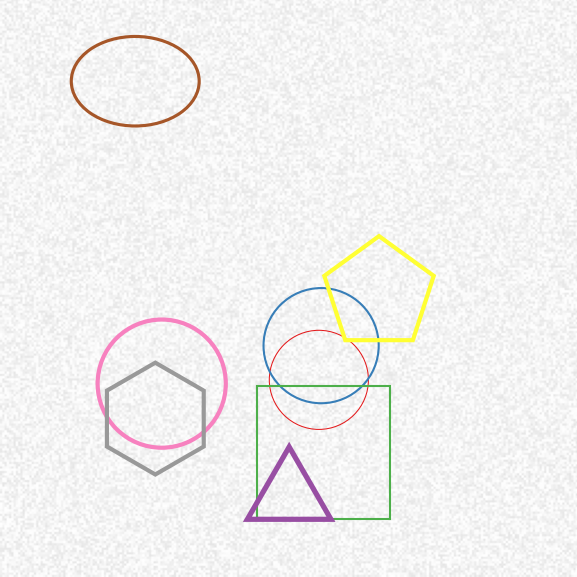[{"shape": "circle", "thickness": 0.5, "radius": 0.43, "center": [0.552, 0.341]}, {"shape": "circle", "thickness": 1, "radius": 0.5, "center": [0.556, 0.401]}, {"shape": "square", "thickness": 1, "radius": 0.58, "center": [0.561, 0.216]}, {"shape": "triangle", "thickness": 2.5, "radius": 0.42, "center": [0.501, 0.142]}, {"shape": "pentagon", "thickness": 2, "radius": 0.5, "center": [0.656, 0.491]}, {"shape": "oval", "thickness": 1.5, "radius": 0.55, "center": [0.234, 0.859]}, {"shape": "circle", "thickness": 2, "radius": 0.55, "center": [0.28, 0.335]}, {"shape": "hexagon", "thickness": 2, "radius": 0.48, "center": [0.269, 0.274]}]